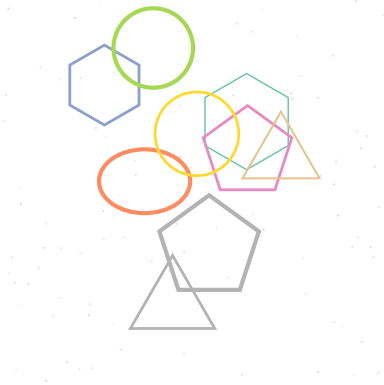[{"shape": "hexagon", "thickness": 1, "radius": 0.62, "center": [0.641, 0.684]}, {"shape": "oval", "thickness": 3, "radius": 0.59, "center": [0.376, 0.529]}, {"shape": "hexagon", "thickness": 2, "radius": 0.52, "center": [0.271, 0.779]}, {"shape": "pentagon", "thickness": 2, "radius": 0.6, "center": [0.643, 0.605]}, {"shape": "circle", "thickness": 3, "radius": 0.52, "center": [0.398, 0.875]}, {"shape": "circle", "thickness": 2, "radius": 0.54, "center": [0.511, 0.652]}, {"shape": "triangle", "thickness": 1.5, "radius": 0.58, "center": [0.73, 0.595]}, {"shape": "pentagon", "thickness": 3, "radius": 0.68, "center": [0.543, 0.357]}, {"shape": "triangle", "thickness": 2, "radius": 0.63, "center": [0.448, 0.21]}]